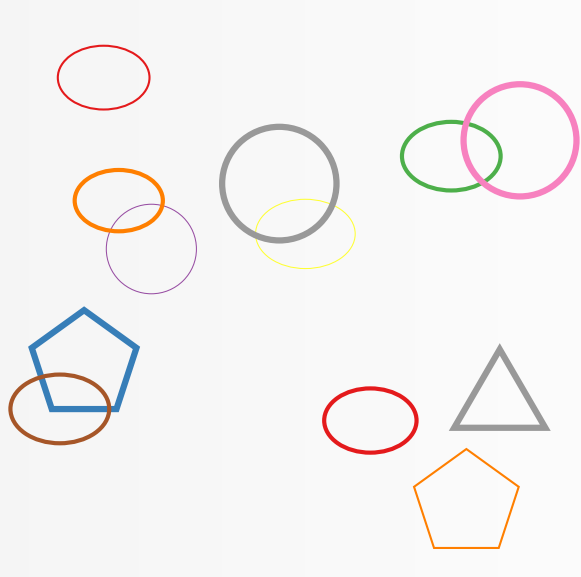[{"shape": "oval", "thickness": 2, "radius": 0.4, "center": [0.637, 0.271]}, {"shape": "oval", "thickness": 1, "radius": 0.39, "center": [0.178, 0.865]}, {"shape": "pentagon", "thickness": 3, "radius": 0.47, "center": [0.145, 0.367]}, {"shape": "oval", "thickness": 2, "radius": 0.42, "center": [0.776, 0.729]}, {"shape": "circle", "thickness": 0.5, "radius": 0.39, "center": [0.26, 0.568]}, {"shape": "oval", "thickness": 2, "radius": 0.38, "center": [0.204, 0.652]}, {"shape": "pentagon", "thickness": 1, "radius": 0.47, "center": [0.802, 0.127]}, {"shape": "oval", "thickness": 0.5, "radius": 0.43, "center": [0.525, 0.594]}, {"shape": "oval", "thickness": 2, "radius": 0.42, "center": [0.103, 0.291]}, {"shape": "circle", "thickness": 3, "radius": 0.49, "center": [0.895, 0.756]}, {"shape": "circle", "thickness": 3, "radius": 0.49, "center": [0.481, 0.681]}, {"shape": "triangle", "thickness": 3, "radius": 0.45, "center": [0.86, 0.304]}]